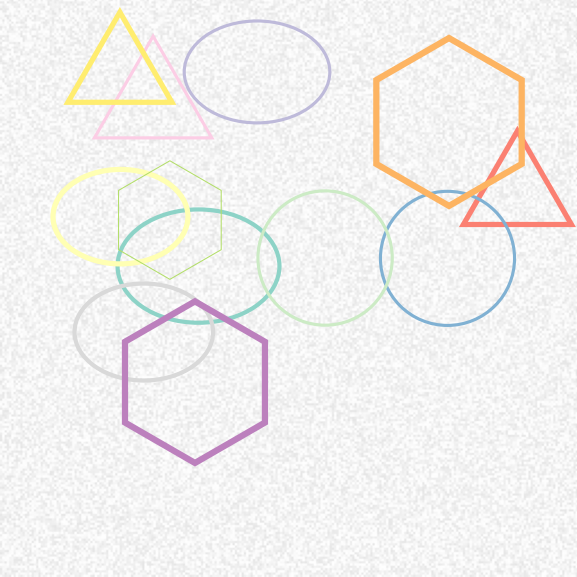[{"shape": "oval", "thickness": 2, "radius": 0.7, "center": [0.344, 0.538]}, {"shape": "oval", "thickness": 2.5, "radius": 0.58, "center": [0.209, 0.624]}, {"shape": "oval", "thickness": 1.5, "radius": 0.63, "center": [0.445, 0.875]}, {"shape": "triangle", "thickness": 2.5, "radius": 0.54, "center": [0.896, 0.664]}, {"shape": "circle", "thickness": 1.5, "radius": 0.58, "center": [0.775, 0.552]}, {"shape": "hexagon", "thickness": 3, "radius": 0.73, "center": [0.778, 0.788]}, {"shape": "hexagon", "thickness": 0.5, "radius": 0.51, "center": [0.294, 0.618]}, {"shape": "triangle", "thickness": 1.5, "radius": 0.59, "center": [0.265, 0.819]}, {"shape": "oval", "thickness": 2, "radius": 0.6, "center": [0.249, 0.424]}, {"shape": "hexagon", "thickness": 3, "radius": 0.7, "center": [0.338, 0.337]}, {"shape": "circle", "thickness": 1.5, "radius": 0.58, "center": [0.563, 0.552]}, {"shape": "triangle", "thickness": 2.5, "radius": 0.52, "center": [0.208, 0.874]}]